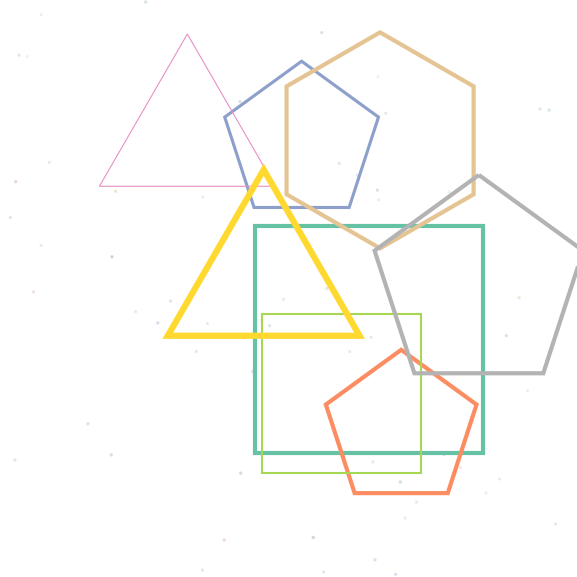[{"shape": "square", "thickness": 2, "radius": 0.98, "center": [0.639, 0.412]}, {"shape": "pentagon", "thickness": 2, "radius": 0.69, "center": [0.695, 0.256]}, {"shape": "pentagon", "thickness": 1.5, "radius": 0.7, "center": [0.522, 0.753]}, {"shape": "triangle", "thickness": 0.5, "radius": 0.88, "center": [0.324, 0.764]}, {"shape": "square", "thickness": 1, "radius": 0.69, "center": [0.591, 0.317]}, {"shape": "triangle", "thickness": 3, "radius": 0.96, "center": [0.457, 0.514]}, {"shape": "hexagon", "thickness": 2, "radius": 0.93, "center": [0.658, 0.756]}, {"shape": "pentagon", "thickness": 2, "radius": 0.95, "center": [0.829, 0.506]}]